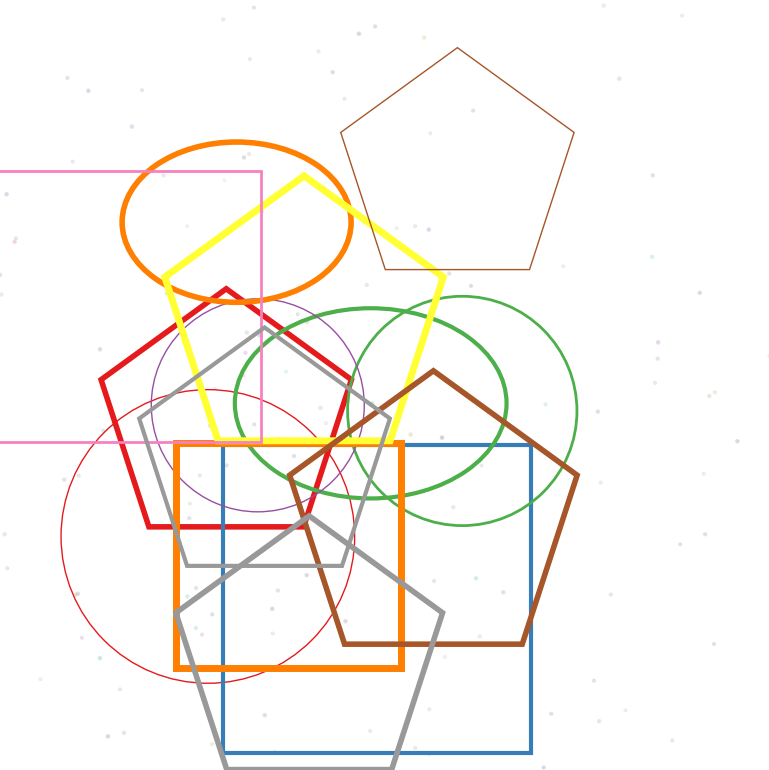[{"shape": "circle", "thickness": 0.5, "radius": 0.95, "center": [0.27, 0.303]}, {"shape": "pentagon", "thickness": 2, "radius": 0.85, "center": [0.294, 0.454]}, {"shape": "square", "thickness": 1.5, "radius": 1.0, "center": [0.49, 0.222]}, {"shape": "oval", "thickness": 1.5, "radius": 0.88, "center": [0.481, 0.476]}, {"shape": "circle", "thickness": 1, "radius": 0.74, "center": [0.6, 0.466]}, {"shape": "circle", "thickness": 0.5, "radius": 0.69, "center": [0.335, 0.474]}, {"shape": "square", "thickness": 2.5, "radius": 0.73, "center": [0.375, 0.279]}, {"shape": "oval", "thickness": 2, "radius": 0.74, "center": [0.307, 0.711]}, {"shape": "pentagon", "thickness": 2.5, "radius": 0.95, "center": [0.395, 0.581]}, {"shape": "pentagon", "thickness": 2, "radius": 0.98, "center": [0.563, 0.322]}, {"shape": "pentagon", "thickness": 0.5, "radius": 0.8, "center": [0.594, 0.779]}, {"shape": "square", "thickness": 1, "radius": 0.88, "center": [0.163, 0.602]}, {"shape": "pentagon", "thickness": 1.5, "radius": 0.86, "center": [0.344, 0.404]}, {"shape": "pentagon", "thickness": 2, "radius": 0.91, "center": [0.402, 0.148]}]